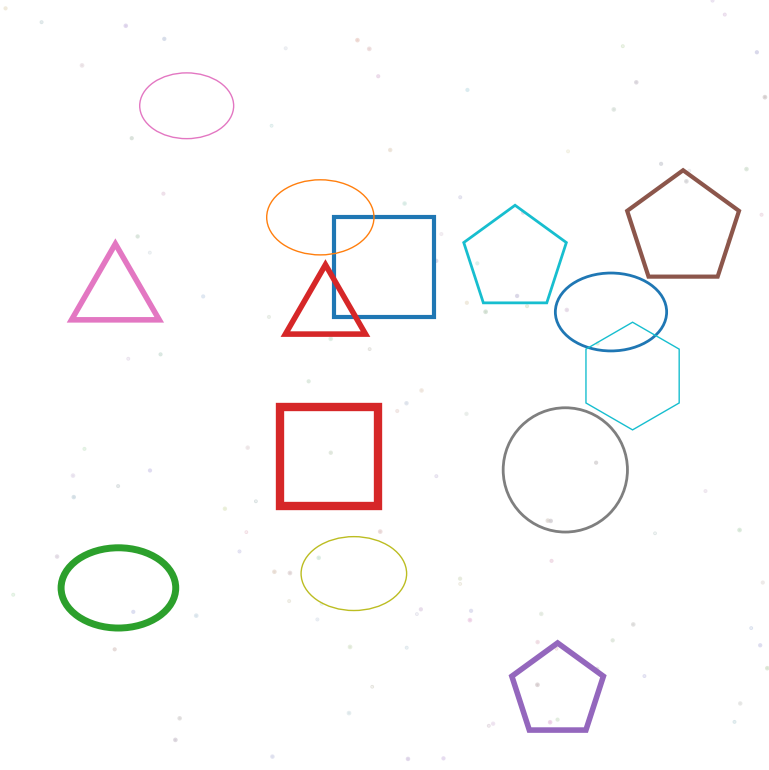[{"shape": "square", "thickness": 1.5, "radius": 0.32, "center": [0.498, 0.653]}, {"shape": "oval", "thickness": 1, "radius": 0.36, "center": [0.793, 0.595]}, {"shape": "oval", "thickness": 0.5, "radius": 0.35, "center": [0.416, 0.718]}, {"shape": "oval", "thickness": 2.5, "radius": 0.37, "center": [0.154, 0.236]}, {"shape": "triangle", "thickness": 2, "radius": 0.3, "center": [0.423, 0.596]}, {"shape": "square", "thickness": 3, "radius": 0.32, "center": [0.428, 0.407]}, {"shape": "pentagon", "thickness": 2, "radius": 0.31, "center": [0.724, 0.102]}, {"shape": "pentagon", "thickness": 1.5, "radius": 0.38, "center": [0.887, 0.703]}, {"shape": "oval", "thickness": 0.5, "radius": 0.31, "center": [0.242, 0.863]}, {"shape": "triangle", "thickness": 2, "radius": 0.33, "center": [0.15, 0.618]}, {"shape": "circle", "thickness": 1, "radius": 0.4, "center": [0.734, 0.39]}, {"shape": "oval", "thickness": 0.5, "radius": 0.34, "center": [0.46, 0.255]}, {"shape": "hexagon", "thickness": 0.5, "radius": 0.35, "center": [0.822, 0.512]}, {"shape": "pentagon", "thickness": 1, "radius": 0.35, "center": [0.669, 0.663]}]